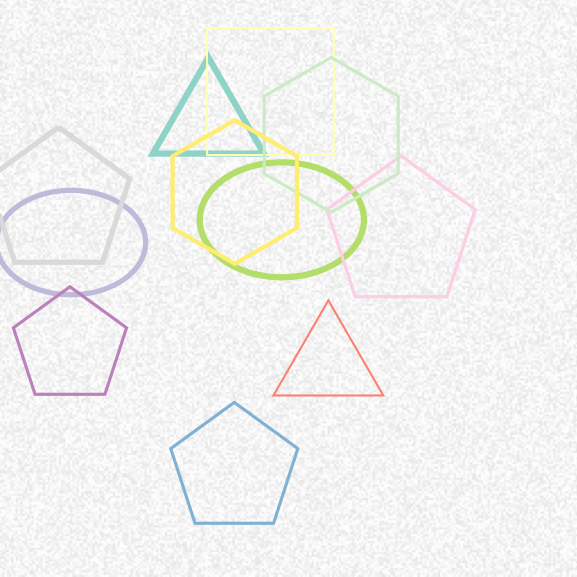[{"shape": "triangle", "thickness": 3, "radius": 0.55, "center": [0.361, 0.789]}, {"shape": "square", "thickness": 1, "radius": 0.55, "center": [0.469, 0.84]}, {"shape": "oval", "thickness": 2.5, "radius": 0.65, "center": [0.123, 0.579]}, {"shape": "triangle", "thickness": 1, "radius": 0.55, "center": [0.569, 0.369]}, {"shape": "pentagon", "thickness": 1.5, "radius": 0.58, "center": [0.406, 0.187]}, {"shape": "oval", "thickness": 3, "radius": 0.71, "center": [0.488, 0.619]}, {"shape": "pentagon", "thickness": 1.5, "radius": 0.68, "center": [0.694, 0.595]}, {"shape": "pentagon", "thickness": 2.5, "radius": 0.65, "center": [0.101, 0.65]}, {"shape": "pentagon", "thickness": 1.5, "radius": 0.51, "center": [0.121, 0.4]}, {"shape": "hexagon", "thickness": 1.5, "radius": 0.67, "center": [0.574, 0.766]}, {"shape": "hexagon", "thickness": 2, "radius": 0.62, "center": [0.407, 0.667]}]